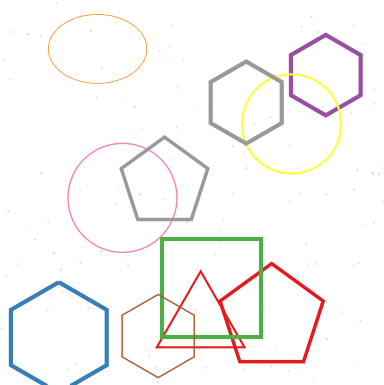[{"shape": "pentagon", "thickness": 2.5, "radius": 0.7, "center": [0.706, 0.175]}, {"shape": "triangle", "thickness": 1.5, "radius": 0.66, "center": [0.521, 0.164]}, {"shape": "hexagon", "thickness": 3, "radius": 0.72, "center": [0.153, 0.123]}, {"shape": "square", "thickness": 3, "radius": 0.64, "center": [0.55, 0.252]}, {"shape": "hexagon", "thickness": 3, "radius": 0.52, "center": [0.846, 0.805]}, {"shape": "oval", "thickness": 0.5, "radius": 0.64, "center": [0.253, 0.873]}, {"shape": "circle", "thickness": 1.5, "radius": 0.64, "center": [0.757, 0.678]}, {"shape": "hexagon", "thickness": 1, "radius": 0.54, "center": [0.411, 0.127]}, {"shape": "circle", "thickness": 1, "radius": 0.71, "center": [0.318, 0.486]}, {"shape": "pentagon", "thickness": 2.5, "radius": 0.59, "center": [0.427, 0.526]}, {"shape": "hexagon", "thickness": 3, "radius": 0.53, "center": [0.64, 0.734]}]